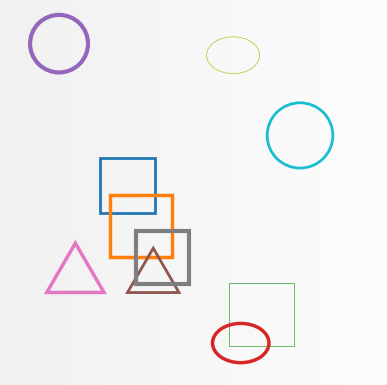[{"shape": "square", "thickness": 2, "radius": 0.36, "center": [0.329, 0.518]}, {"shape": "square", "thickness": 2.5, "radius": 0.4, "center": [0.363, 0.413]}, {"shape": "square", "thickness": 0.5, "radius": 0.42, "center": [0.675, 0.183]}, {"shape": "oval", "thickness": 2.5, "radius": 0.36, "center": [0.621, 0.109]}, {"shape": "circle", "thickness": 3, "radius": 0.37, "center": [0.152, 0.887]}, {"shape": "triangle", "thickness": 2, "radius": 0.38, "center": [0.396, 0.279]}, {"shape": "triangle", "thickness": 2.5, "radius": 0.43, "center": [0.195, 0.283]}, {"shape": "square", "thickness": 3, "radius": 0.34, "center": [0.419, 0.332]}, {"shape": "oval", "thickness": 0.5, "radius": 0.34, "center": [0.602, 0.857]}, {"shape": "circle", "thickness": 2, "radius": 0.42, "center": [0.774, 0.648]}]